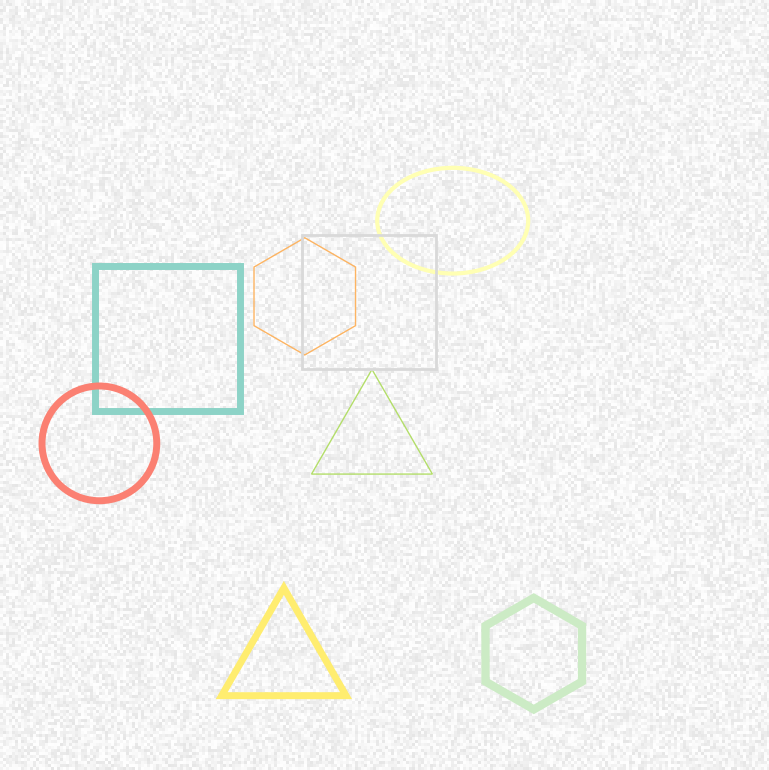[{"shape": "square", "thickness": 2.5, "radius": 0.47, "center": [0.217, 0.56]}, {"shape": "oval", "thickness": 1.5, "radius": 0.49, "center": [0.588, 0.713]}, {"shape": "circle", "thickness": 2.5, "radius": 0.37, "center": [0.129, 0.424]}, {"shape": "hexagon", "thickness": 0.5, "radius": 0.38, "center": [0.396, 0.615]}, {"shape": "triangle", "thickness": 0.5, "radius": 0.45, "center": [0.483, 0.43]}, {"shape": "square", "thickness": 1, "radius": 0.44, "center": [0.479, 0.607]}, {"shape": "hexagon", "thickness": 3, "radius": 0.36, "center": [0.693, 0.151]}, {"shape": "triangle", "thickness": 2.5, "radius": 0.47, "center": [0.369, 0.143]}]